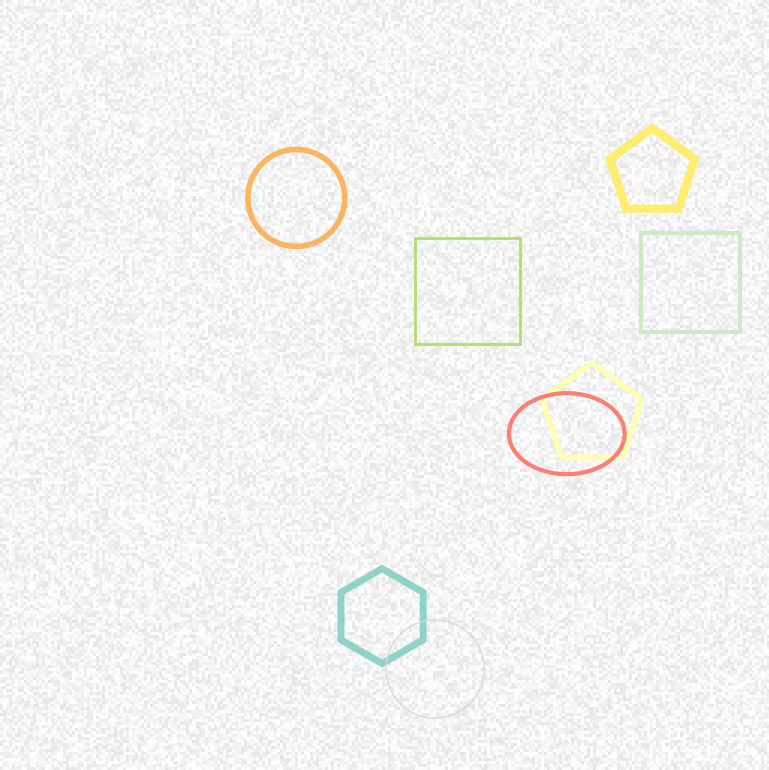[{"shape": "hexagon", "thickness": 2.5, "radius": 0.31, "center": [0.496, 0.2]}, {"shape": "pentagon", "thickness": 2, "radius": 0.34, "center": [0.769, 0.461]}, {"shape": "oval", "thickness": 1.5, "radius": 0.38, "center": [0.736, 0.437]}, {"shape": "circle", "thickness": 2, "radius": 0.31, "center": [0.385, 0.743]}, {"shape": "square", "thickness": 1, "radius": 0.34, "center": [0.608, 0.622]}, {"shape": "circle", "thickness": 0.5, "radius": 0.32, "center": [0.565, 0.131]}, {"shape": "square", "thickness": 1.5, "radius": 0.32, "center": [0.896, 0.633]}, {"shape": "pentagon", "thickness": 3, "radius": 0.29, "center": [0.847, 0.776]}]